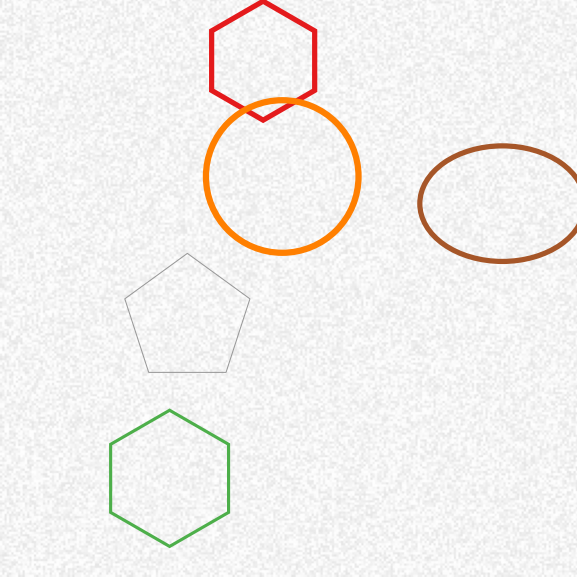[{"shape": "hexagon", "thickness": 2.5, "radius": 0.52, "center": [0.456, 0.894]}, {"shape": "hexagon", "thickness": 1.5, "radius": 0.59, "center": [0.294, 0.171]}, {"shape": "circle", "thickness": 3, "radius": 0.66, "center": [0.489, 0.693]}, {"shape": "oval", "thickness": 2.5, "radius": 0.71, "center": [0.87, 0.646]}, {"shape": "pentagon", "thickness": 0.5, "radius": 0.57, "center": [0.324, 0.446]}]